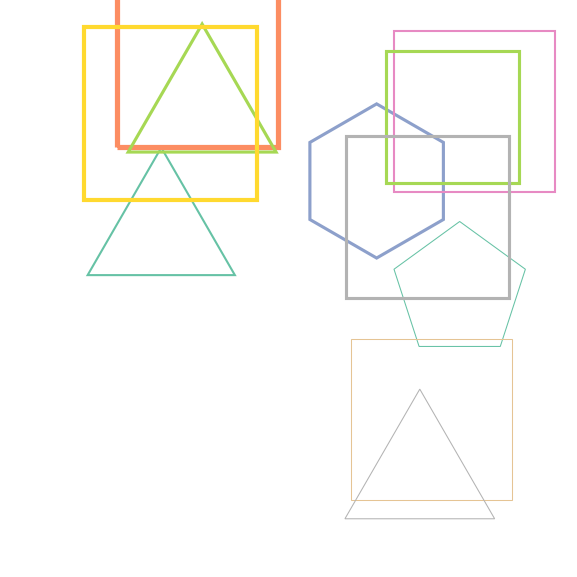[{"shape": "triangle", "thickness": 1, "radius": 0.74, "center": [0.279, 0.596]}, {"shape": "pentagon", "thickness": 0.5, "radius": 0.6, "center": [0.796, 0.496]}, {"shape": "square", "thickness": 2.5, "radius": 0.7, "center": [0.342, 0.884]}, {"shape": "hexagon", "thickness": 1.5, "radius": 0.67, "center": [0.652, 0.686]}, {"shape": "square", "thickness": 1, "radius": 0.7, "center": [0.822, 0.807]}, {"shape": "square", "thickness": 1.5, "radius": 0.57, "center": [0.783, 0.796]}, {"shape": "triangle", "thickness": 1.5, "radius": 0.74, "center": [0.35, 0.81]}, {"shape": "square", "thickness": 2, "radius": 0.75, "center": [0.296, 0.803]}, {"shape": "square", "thickness": 0.5, "radius": 0.7, "center": [0.747, 0.273]}, {"shape": "triangle", "thickness": 0.5, "radius": 0.75, "center": [0.727, 0.176]}, {"shape": "square", "thickness": 1.5, "radius": 0.7, "center": [0.741, 0.624]}]